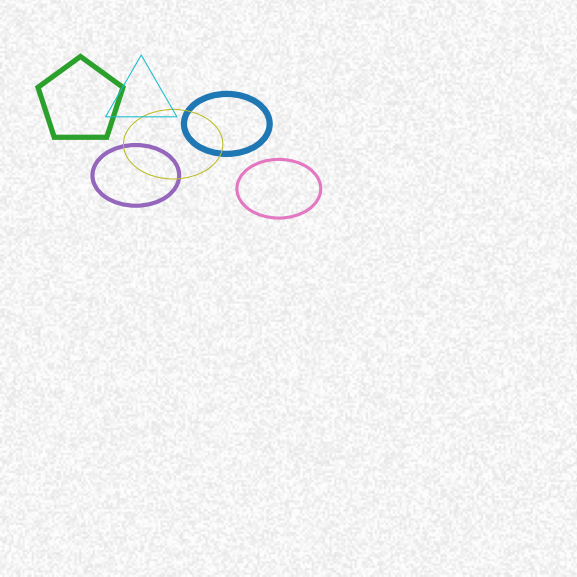[{"shape": "oval", "thickness": 3, "radius": 0.37, "center": [0.393, 0.785]}, {"shape": "pentagon", "thickness": 2.5, "radius": 0.39, "center": [0.139, 0.824]}, {"shape": "oval", "thickness": 2, "radius": 0.38, "center": [0.235, 0.695]}, {"shape": "oval", "thickness": 1.5, "radius": 0.36, "center": [0.483, 0.672]}, {"shape": "oval", "thickness": 0.5, "radius": 0.43, "center": [0.3, 0.749]}, {"shape": "triangle", "thickness": 0.5, "radius": 0.36, "center": [0.245, 0.833]}]